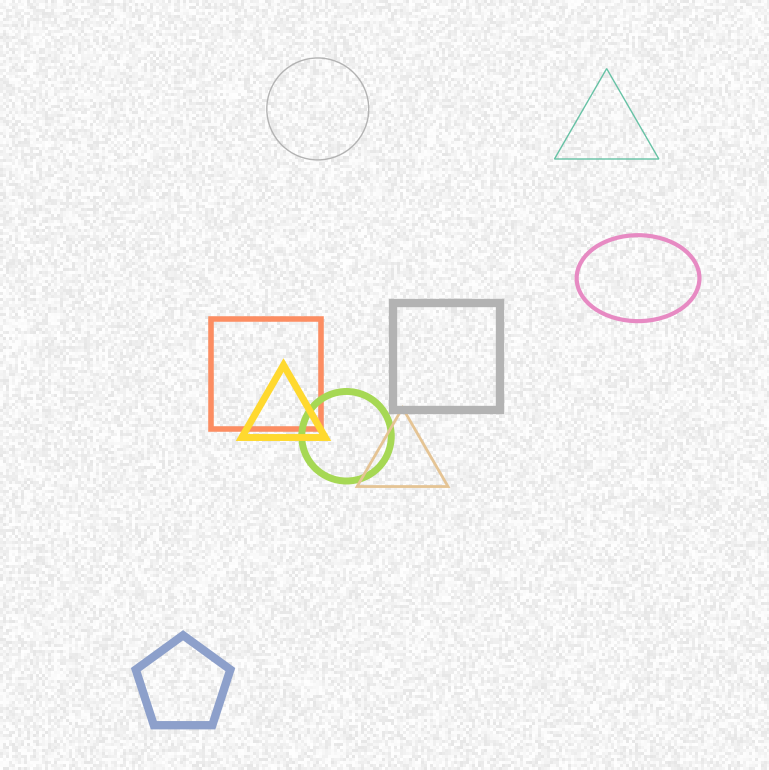[{"shape": "triangle", "thickness": 0.5, "radius": 0.39, "center": [0.788, 0.833]}, {"shape": "square", "thickness": 2, "radius": 0.36, "center": [0.346, 0.514]}, {"shape": "pentagon", "thickness": 3, "radius": 0.32, "center": [0.238, 0.11]}, {"shape": "oval", "thickness": 1.5, "radius": 0.4, "center": [0.829, 0.639]}, {"shape": "circle", "thickness": 2.5, "radius": 0.29, "center": [0.45, 0.433]}, {"shape": "triangle", "thickness": 2.5, "radius": 0.31, "center": [0.368, 0.463]}, {"shape": "triangle", "thickness": 1, "radius": 0.34, "center": [0.523, 0.402]}, {"shape": "square", "thickness": 3, "radius": 0.35, "center": [0.58, 0.537]}, {"shape": "circle", "thickness": 0.5, "radius": 0.33, "center": [0.413, 0.859]}]